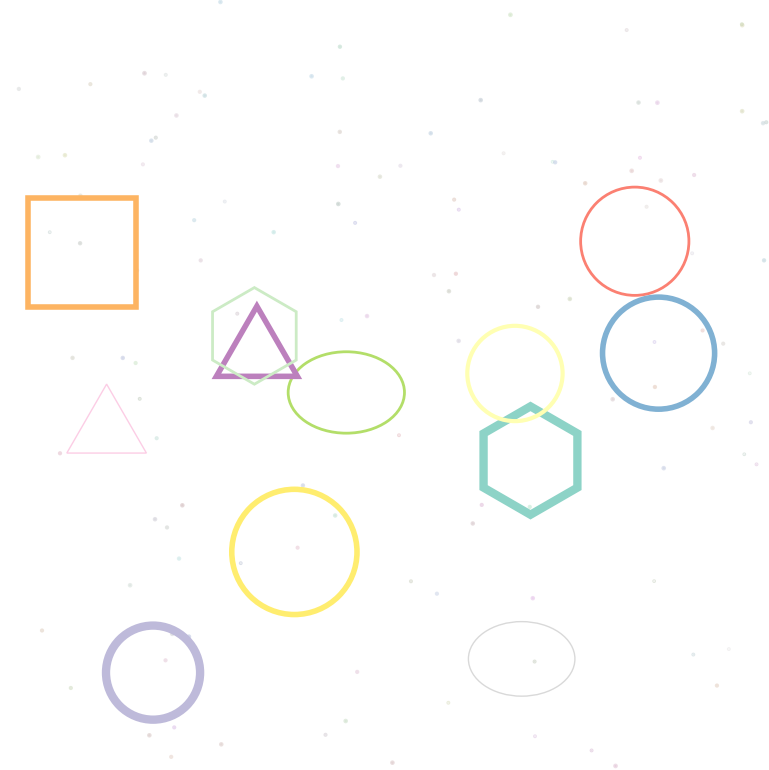[{"shape": "hexagon", "thickness": 3, "radius": 0.35, "center": [0.689, 0.402]}, {"shape": "circle", "thickness": 1.5, "radius": 0.31, "center": [0.669, 0.515]}, {"shape": "circle", "thickness": 3, "radius": 0.31, "center": [0.199, 0.126]}, {"shape": "circle", "thickness": 1, "radius": 0.35, "center": [0.824, 0.687]}, {"shape": "circle", "thickness": 2, "radius": 0.36, "center": [0.855, 0.541]}, {"shape": "square", "thickness": 2, "radius": 0.35, "center": [0.106, 0.672]}, {"shape": "oval", "thickness": 1, "radius": 0.38, "center": [0.45, 0.49]}, {"shape": "triangle", "thickness": 0.5, "radius": 0.3, "center": [0.138, 0.441]}, {"shape": "oval", "thickness": 0.5, "radius": 0.35, "center": [0.677, 0.144]}, {"shape": "triangle", "thickness": 2, "radius": 0.3, "center": [0.334, 0.542]}, {"shape": "hexagon", "thickness": 1, "radius": 0.31, "center": [0.33, 0.564]}, {"shape": "circle", "thickness": 2, "radius": 0.41, "center": [0.382, 0.283]}]